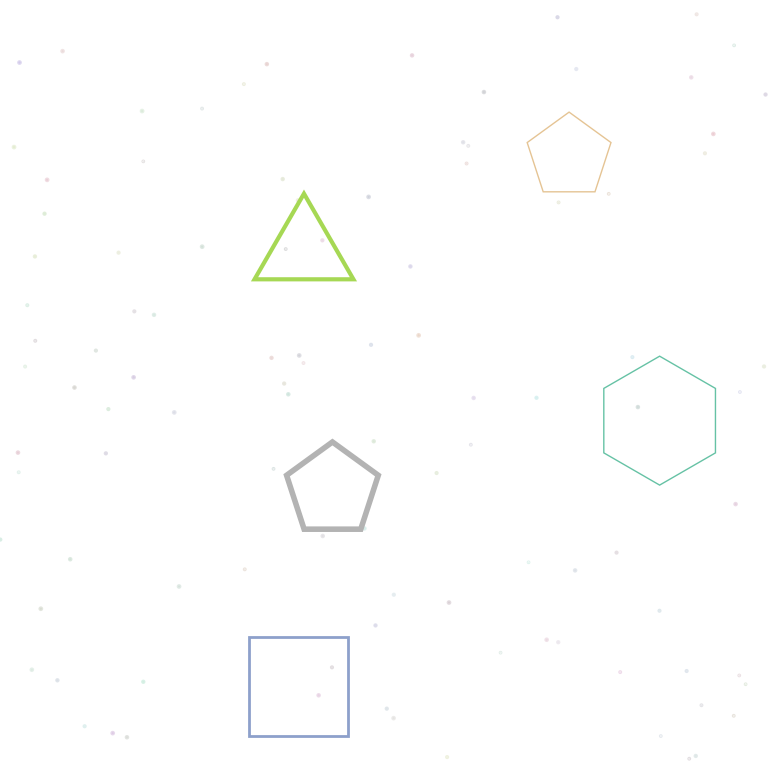[{"shape": "hexagon", "thickness": 0.5, "radius": 0.42, "center": [0.857, 0.454]}, {"shape": "square", "thickness": 1, "radius": 0.32, "center": [0.388, 0.108]}, {"shape": "triangle", "thickness": 1.5, "radius": 0.37, "center": [0.395, 0.674]}, {"shape": "pentagon", "thickness": 0.5, "radius": 0.29, "center": [0.739, 0.797]}, {"shape": "pentagon", "thickness": 2, "radius": 0.31, "center": [0.432, 0.363]}]